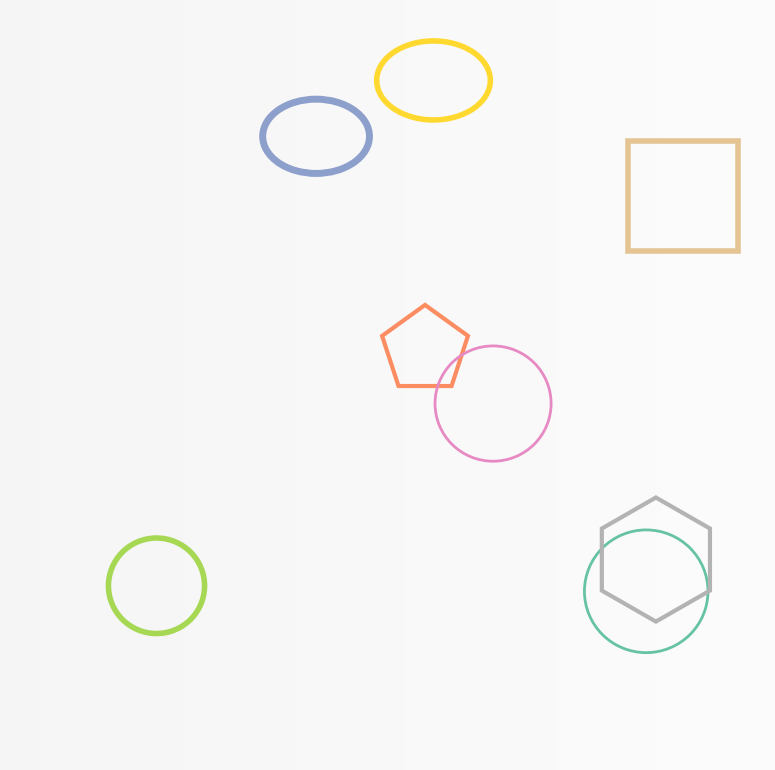[{"shape": "circle", "thickness": 1, "radius": 0.4, "center": [0.834, 0.232]}, {"shape": "pentagon", "thickness": 1.5, "radius": 0.29, "center": [0.548, 0.546]}, {"shape": "oval", "thickness": 2.5, "radius": 0.34, "center": [0.408, 0.823]}, {"shape": "circle", "thickness": 1, "radius": 0.37, "center": [0.636, 0.476]}, {"shape": "circle", "thickness": 2, "radius": 0.31, "center": [0.202, 0.239]}, {"shape": "oval", "thickness": 2, "radius": 0.37, "center": [0.559, 0.896]}, {"shape": "square", "thickness": 2, "radius": 0.36, "center": [0.881, 0.745]}, {"shape": "hexagon", "thickness": 1.5, "radius": 0.4, "center": [0.846, 0.273]}]